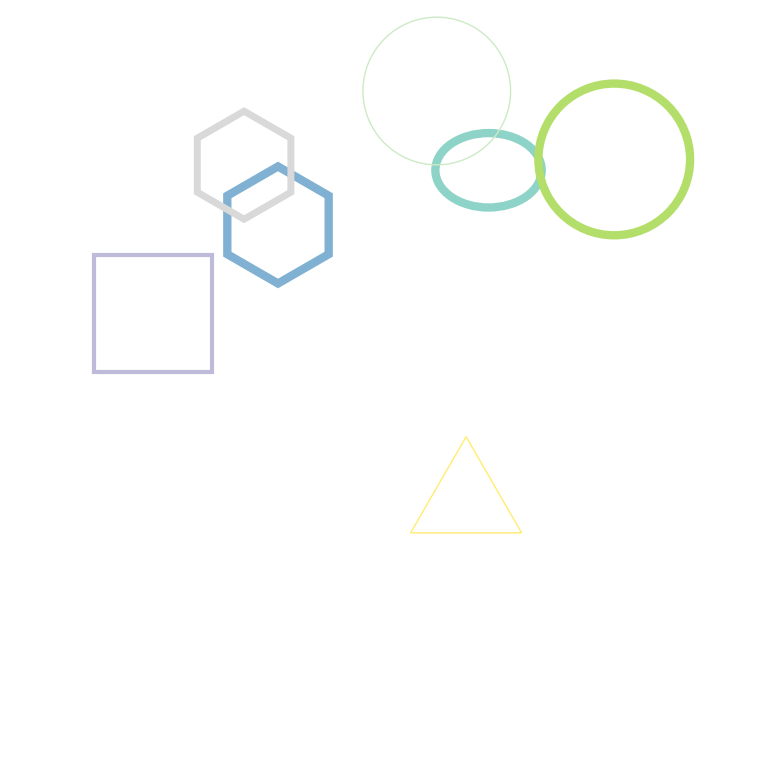[{"shape": "oval", "thickness": 3, "radius": 0.35, "center": [0.634, 0.779]}, {"shape": "square", "thickness": 1.5, "radius": 0.38, "center": [0.199, 0.593]}, {"shape": "hexagon", "thickness": 3, "radius": 0.38, "center": [0.361, 0.708]}, {"shape": "circle", "thickness": 3, "radius": 0.49, "center": [0.798, 0.793]}, {"shape": "hexagon", "thickness": 2.5, "radius": 0.35, "center": [0.317, 0.785]}, {"shape": "circle", "thickness": 0.5, "radius": 0.48, "center": [0.567, 0.882]}, {"shape": "triangle", "thickness": 0.5, "radius": 0.42, "center": [0.605, 0.35]}]